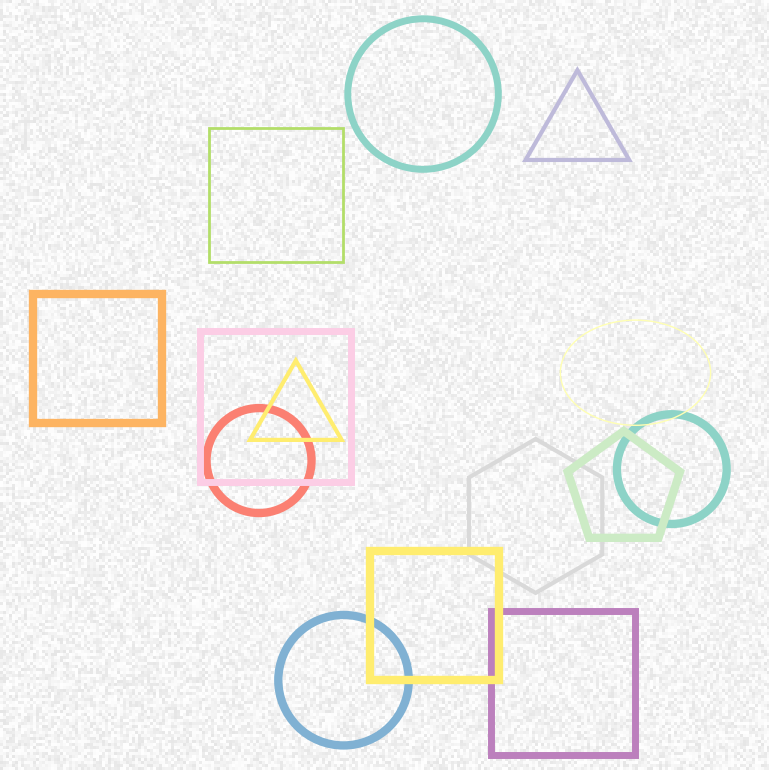[{"shape": "circle", "thickness": 2.5, "radius": 0.49, "center": [0.549, 0.878]}, {"shape": "circle", "thickness": 3, "radius": 0.36, "center": [0.872, 0.391]}, {"shape": "oval", "thickness": 0.5, "radius": 0.49, "center": [0.825, 0.516]}, {"shape": "triangle", "thickness": 1.5, "radius": 0.39, "center": [0.75, 0.831]}, {"shape": "circle", "thickness": 3, "radius": 0.34, "center": [0.336, 0.402]}, {"shape": "circle", "thickness": 3, "radius": 0.42, "center": [0.446, 0.117]}, {"shape": "square", "thickness": 3, "radius": 0.42, "center": [0.126, 0.534]}, {"shape": "square", "thickness": 1, "radius": 0.43, "center": [0.358, 0.746]}, {"shape": "square", "thickness": 2.5, "radius": 0.49, "center": [0.357, 0.472]}, {"shape": "hexagon", "thickness": 1.5, "radius": 0.5, "center": [0.696, 0.33]}, {"shape": "square", "thickness": 2.5, "radius": 0.47, "center": [0.732, 0.113]}, {"shape": "pentagon", "thickness": 3, "radius": 0.38, "center": [0.81, 0.364]}, {"shape": "square", "thickness": 3, "radius": 0.42, "center": [0.565, 0.2]}, {"shape": "triangle", "thickness": 1.5, "radius": 0.34, "center": [0.384, 0.463]}]